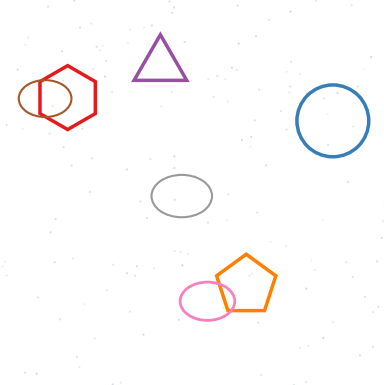[{"shape": "hexagon", "thickness": 2.5, "radius": 0.41, "center": [0.176, 0.747]}, {"shape": "circle", "thickness": 2.5, "radius": 0.47, "center": [0.864, 0.686]}, {"shape": "triangle", "thickness": 2.5, "radius": 0.4, "center": [0.417, 0.831]}, {"shape": "pentagon", "thickness": 2.5, "radius": 0.4, "center": [0.64, 0.259]}, {"shape": "oval", "thickness": 1.5, "radius": 0.34, "center": [0.117, 0.744]}, {"shape": "oval", "thickness": 2, "radius": 0.35, "center": [0.539, 0.218]}, {"shape": "oval", "thickness": 1.5, "radius": 0.39, "center": [0.472, 0.491]}]